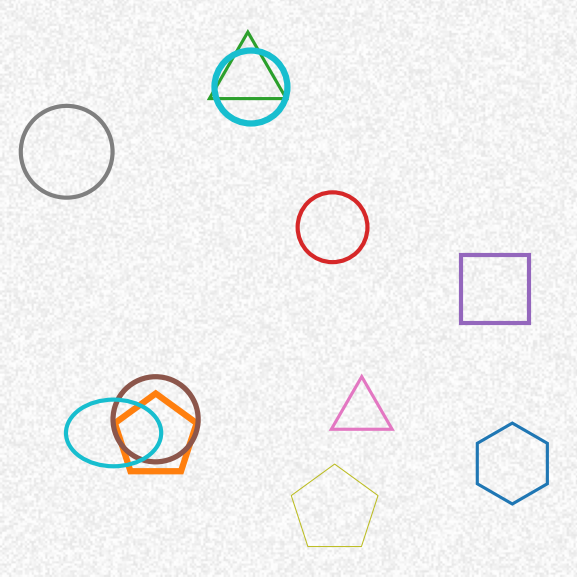[{"shape": "hexagon", "thickness": 1.5, "radius": 0.35, "center": [0.887, 0.196]}, {"shape": "pentagon", "thickness": 3, "radius": 0.37, "center": [0.27, 0.243]}, {"shape": "triangle", "thickness": 1.5, "radius": 0.38, "center": [0.429, 0.867]}, {"shape": "circle", "thickness": 2, "radius": 0.3, "center": [0.576, 0.606]}, {"shape": "square", "thickness": 2, "radius": 0.3, "center": [0.857, 0.498]}, {"shape": "circle", "thickness": 2.5, "radius": 0.37, "center": [0.269, 0.273]}, {"shape": "triangle", "thickness": 1.5, "radius": 0.3, "center": [0.626, 0.286]}, {"shape": "circle", "thickness": 2, "radius": 0.4, "center": [0.115, 0.736]}, {"shape": "pentagon", "thickness": 0.5, "radius": 0.39, "center": [0.579, 0.117]}, {"shape": "oval", "thickness": 2, "radius": 0.41, "center": [0.197, 0.249]}, {"shape": "circle", "thickness": 3, "radius": 0.32, "center": [0.435, 0.848]}]